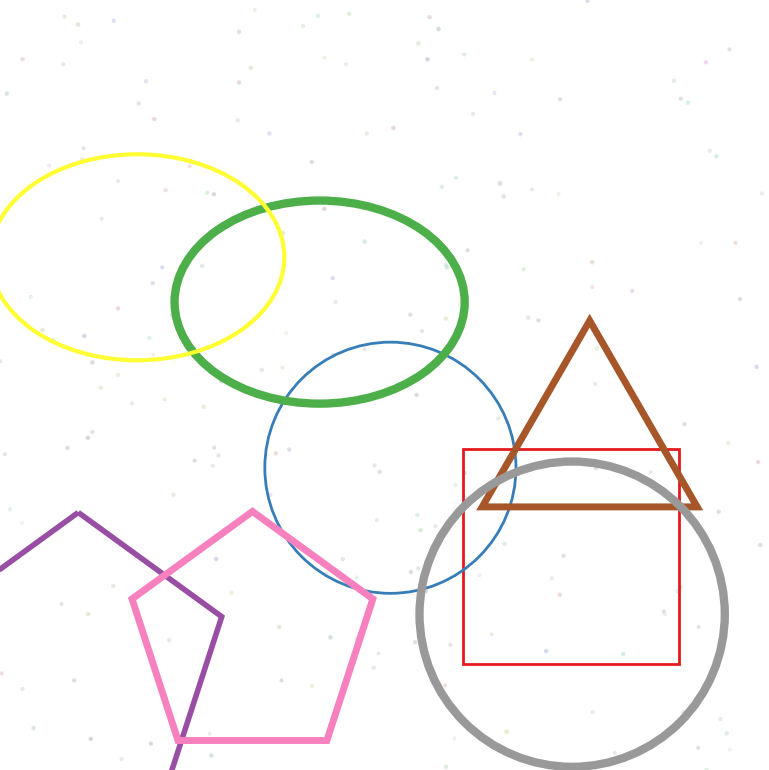[{"shape": "square", "thickness": 1, "radius": 0.7, "center": [0.741, 0.277]}, {"shape": "circle", "thickness": 1, "radius": 0.82, "center": [0.507, 0.393]}, {"shape": "oval", "thickness": 3, "radius": 0.94, "center": [0.415, 0.608]}, {"shape": "pentagon", "thickness": 2, "radius": 0.98, "center": [0.102, 0.139]}, {"shape": "oval", "thickness": 1.5, "radius": 0.96, "center": [0.178, 0.666]}, {"shape": "triangle", "thickness": 2.5, "radius": 0.81, "center": [0.766, 0.422]}, {"shape": "pentagon", "thickness": 2.5, "radius": 0.82, "center": [0.328, 0.171]}, {"shape": "circle", "thickness": 3, "radius": 0.99, "center": [0.743, 0.202]}]